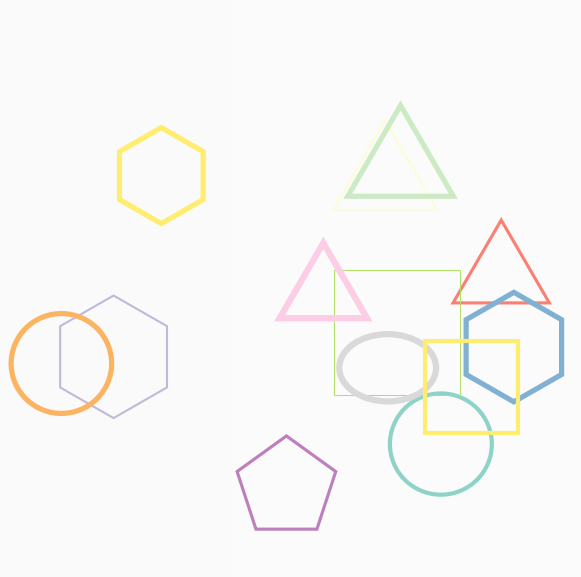[{"shape": "circle", "thickness": 2, "radius": 0.44, "center": [0.759, 0.23]}, {"shape": "triangle", "thickness": 0.5, "radius": 0.52, "center": [0.662, 0.687]}, {"shape": "hexagon", "thickness": 1, "radius": 0.53, "center": [0.195, 0.381]}, {"shape": "triangle", "thickness": 1.5, "radius": 0.48, "center": [0.862, 0.522]}, {"shape": "hexagon", "thickness": 2.5, "radius": 0.47, "center": [0.884, 0.398]}, {"shape": "circle", "thickness": 2.5, "radius": 0.43, "center": [0.106, 0.37]}, {"shape": "square", "thickness": 0.5, "radius": 0.54, "center": [0.683, 0.423]}, {"shape": "triangle", "thickness": 3, "radius": 0.43, "center": [0.556, 0.492]}, {"shape": "oval", "thickness": 3, "radius": 0.42, "center": [0.667, 0.362]}, {"shape": "pentagon", "thickness": 1.5, "radius": 0.45, "center": [0.493, 0.155]}, {"shape": "triangle", "thickness": 2.5, "radius": 0.52, "center": [0.689, 0.712]}, {"shape": "square", "thickness": 2, "radius": 0.4, "center": [0.812, 0.329]}, {"shape": "hexagon", "thickness": 2.5, "radius": 0.42, "center": [0.278, 0.695]}]